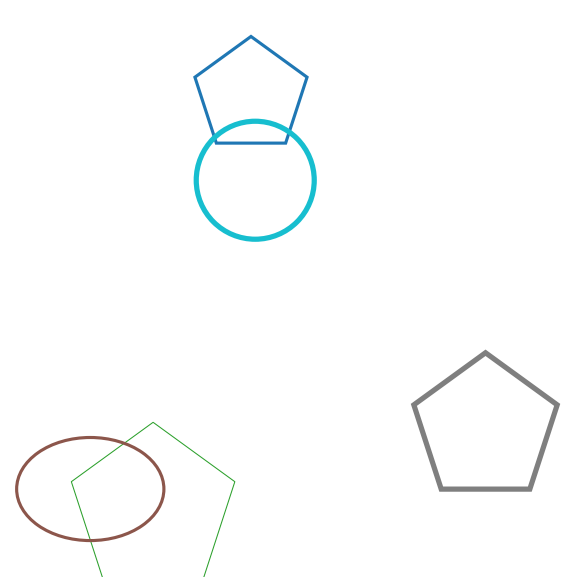[{"shape": "pentagon", "thickness": 1.5, "radius": 0.51, "center": [0.435, 0.834]}, {"shape": "pentagon", "thickness": 0.5, "radius": 0.74, "center": [0.265, 0.119]}, {"shape": "oval", "thickness": 1.5, "radius": 0.64, "center": [0.156, 0.152]}, {"shape": "pentagon", "thickness": 2.5, "radius": 0.65, "center": [0.841, 0.258]}, {"shape": "circle", "thickness": 2.5, "radius": 0.51, "center": [0.442, 0.687]}]